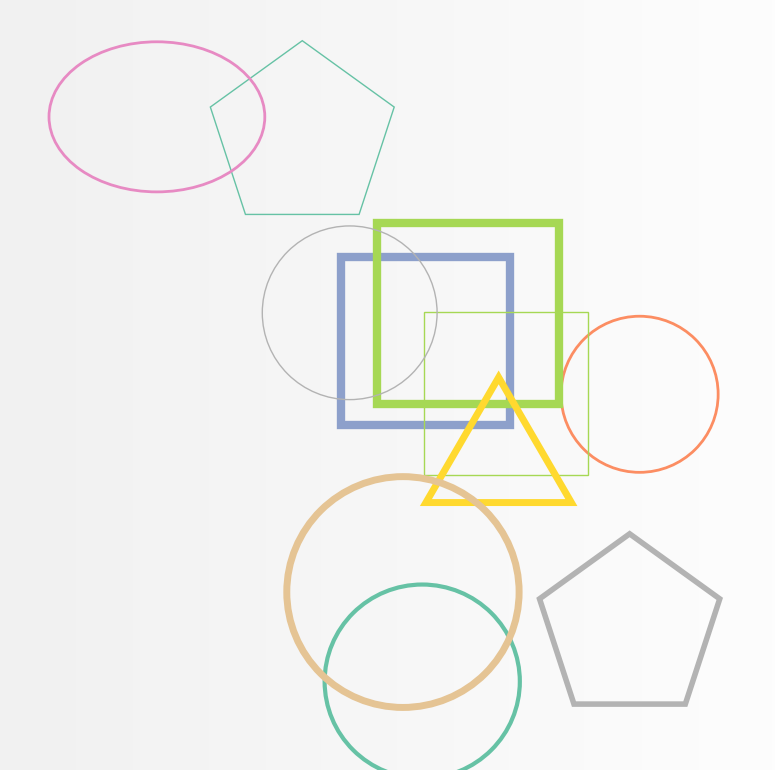[{"shape": "pentagon", "thickness": 0.5, "radius": 0.62, "center": [0.39, 0.822]}, {"shape": "circle", "thickness": 1.5, "radius": 0.63, "center": [0.545, 0.115]}, {"shape": "circle", "thickness": 1, "radius": 0.51, "center": [0.825, 0.488]}, {"shape": "square", "thickness": 3, "radius": 0.55, "center": [0.549, 0.557]}, {"shape": "oval", "thickness": 1, "radius": 0.7, "center": [0.202, 0.848]}, {"shape": "square", "thickness": 3, "radius": 0.59, "center": [0.604, 0.593]}, {"shape": "square", "thickness": 0.5, "radius": 0.53, "center": [0.653, 0.489]}, {"shape": "triangle", "thickness": 2.5, "radius": 0.54, "center": [0.643, 0.402]}, {"shape": "circle", "thickness": 2.5, "radius": 0.75, "center": [0.52, 0.231]}, {"shape": "circle", "thickness": 0.5, "radius": 0.56, "center": [0.451, 0.594]}, {"shape": "pentagon", "thickness": 2, "radius": 0.61, "center": [0.812, 0.184]}]